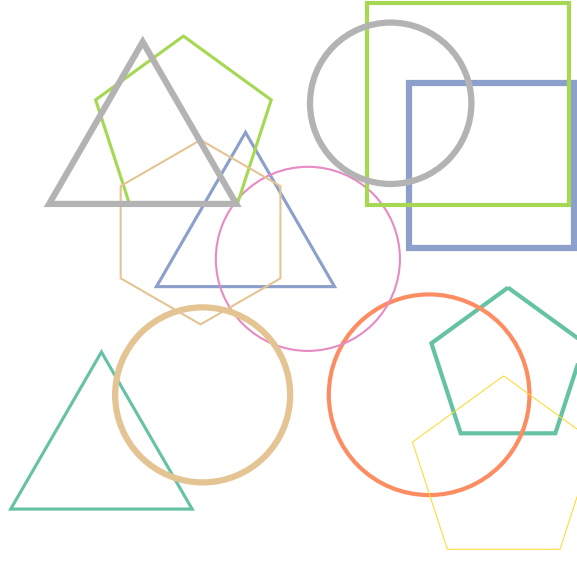[{"shape": "pentagon", "thickness": 2, "radius": 0.7, "center": [0.88, 0.362]}, {"shape": "triangle", "thickness": 1.5, "radius": 0.91, "center": [0.176, 0.208]}, {"shape": "circle", "thickness": 2, "radius": 0.87, "center": [0.743, 0.316]}, {"shape": "square", "thickness": 3, "radius": 0.71, "center": [0.852, 0.712]}, {"shape": "triangle", "thickness": 1.5, "radius": 0.89, "center": [0.425, 0.592]}, {"shape": "circle", "thickness": 1, "radius": 0.8, "center": [0.533, 0.551]}, {"shape": "pentagon", "thickness": 1.5, "radius": 0.8, "center": [0.318, 0.777]}, {"shape": "square", "thickness": 2, "radius": 0.87, "center": [0.811, 0.819]}, {"shape": "pentagon", "thickness": 0.5, "radius": 0.83, "center": [0.872, 0.182]}, {"shape": "hexagon", "thickness": 1, "radius": 0.8, "center": [0.347, 0.597]}, {"shape": "circle", "thickness": 3, "radius": 0.76, "center": [0.351, 0.315]}, {"shape": "circle", "thickness": 3, "radius": 0.7, "center": [0.677, 0.82]}, {"shape": "triangle", "thickness": 3, "radius": 0.94, "center": [0.247, 0.74]}]